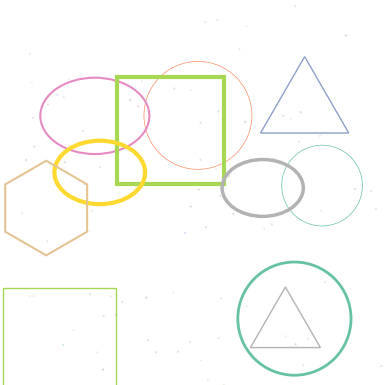[{"shape": "circle", "thickness": 0.5, "radius": 0.52, "center": [0.837, 0.518]}, {"shape": "circle", "thickness": 2, "radius": 0.73, "center": [0.765, 0.172]}, {"shape": "circle", "thickness": 0.5, "radius": 0.7, "center": [0.514, 0.7]}, {"shape": "triangle", "thickness": 1, "radius": 0.66, "center": [0.791, 0.721]}, {"shape": "oval", "thickness": 1.5, "radius": 0.71, "center": [0.246, 0.699]}, {"shape": "square", "thickness": 1, "radius": 0.73, "center": [0.155, 0.106]}, {"shape": "square", "thickness": 3, "radius": 0.7, "center": [0.442, 0.661]}, {"shape": "oval", "thickness": 3, "radius": 0.59, "center": [0.259, 0.552]}, {"shape": "hexagon", "thickness": 1.5, "radius": 0.61, "center": [0.12, 0.46]}, {"shape": "triangle", "thickness": 1, "radius": 0.52, "center": [0.741, 0.15]}, {"shape": "oval", "thickness": 2.5, "radius": 0.53, "center": [0.682, 0.512]}]